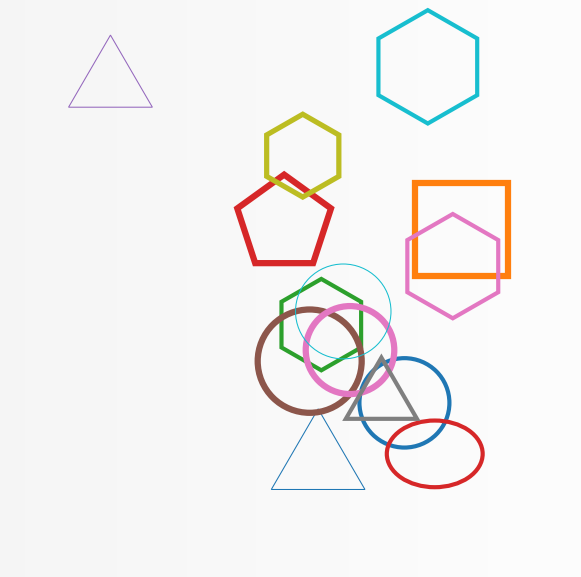[{"shape": "triangle", "thickness": 0.5, "radius": 0.47, "center": [0.547, 0.198]}, {"shape": "circle", "thickness": 2, "radius": 0.39, "center": [0.696, 0.302]}, {"shape": "square", "thickness": 3, "radius": 0.4, "center": [0.793, 0.602]}, {"shape": "hexagon", "thickness": 2, "radius": 0.4, "center": [0.553, 0.437]}, {"shape": "pentagon", "thickness": 3, "radius": 0.42, "center": [0.489, 0.612]}, {"shape": "oval", "thickness": 2, "radius": 0.41, "center": [0.748, 0.213]}, {"shape": "triangle", "thickness": 0.5, "radius": 0.42, "center": [0.19, 0.855]}, {"shape": "circle", "thickness": 3, "radius": 0.45, "center": [0.533, 0.374]}, {"shape": "hexagon", "thickness": 2, "radius": 0.45, "center": [0.779, 0.538]}, {"shape": "circle", "thickness": 3, "radius": 0.38, "center": [0.602, 0.393]}, {"shape": "triangle", "thickness": 2, "radius": 0.35, "center": [0.656, 0.309]}, {"shape": "hexagon", "thickness": 2.5, "radius": 0.36, "center": [0.521, 0.73]}, {"shape": "circle", "thickness": 0.5, "radius": 0.41, "center": [0.591, 0.46]}, {"shape": "hexagon", "thickness": 2, "radius": 0.49, "center": [0.736, 0.883]}]